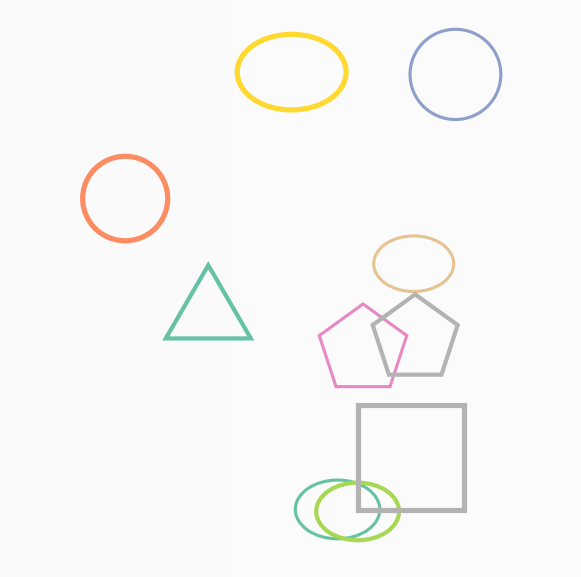[{"shape": "triangle", "thickness": 2, "radius": 0.42, "center": [0.358, 0.455]}, {"shape": "oval", "thickness": 1.5, "radius": 0.36, "center": [0.581, 0.117]}, {"shape": "circle", "thickness": 2.5, "radius": 0.37, "center": [0.215, 0.655]}, {"shape": "circle", "thickness": 1.5, "radius": 0.39, "center": [0.784, 0.87]}, {"shape": "pentagon", "thickness": 1.5, "radius": 0.4, "center": [0.625, 0.394]}, {"shape": "oval", "thickness": 2, "radius": 0.36, "center": [0.615, 0.113]}, {"shape": "oval", "thickness": 2.5, "radius": 0.47, "center": [0.502, 0.874]}, {"shape": "oval", "thickness": 1.5, "radius": 0.34, "center": [0.712, 0.543]}, {"shape": "pentagon", "thickness": 2, "radius": 0.38, "center": [0.714, 0.413]}, {"shape": "square", "thickness": 2.5, "radius": 0.46, "center": [0.707, 0.207]}]